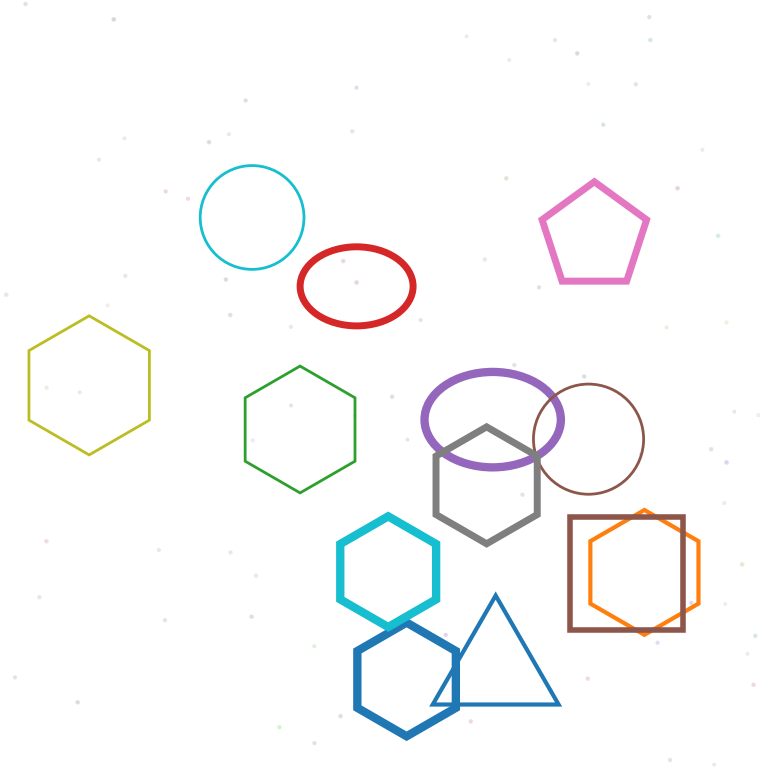[{"shape": "triangle", "thickness": 1.5, "radius": 0.47, "center": [0.644, 0.132]}, {"shape": "hexagon", "thickness": 3, "radius": 0.37, "center": [0.528, 0.118]}, {"shape": "hexagon", "thickness": 1.5, "radius": 0.41, "center": [0.837, 0.257]}, {"shape": "hexagon", "thickness": 1, "radius": 0.41, "center": [0.39, 0.442]}, {"shape": "oval", "thickness": 2.5, "radius": 0.37, "center": [0.463, 0.628]}, {"shape": "oval", "thickness": 3, "radius": 0.44, "center": [0.64, 0.455]}, {"shape": "square", "thickness": 2, "radius": 0.37, "center": [0.813, 0.255]}, {"shape": "circle", "thickness": 1, "radius": 0.36, "center": [0.764, 0.43]}, {"shape": "pentagon", "thickness": 2.5, "radius": 0.36, "center": [0.772, 0.693]}, {"shape": "hexagon", "thickness": 2.5, "radius": 0.38, "center": [0.632, 0.37]}, {"shape": "hexagon", "thickness": 1, "radius": 0.45, "center": [0.116, 0.5]}, {"shape": "circle", "thickness": 1, "radius": 0.34, "center": [0.327, 0.718]}, {"shape": "hexagon", "thickness": 3, "radius": 0.36, "center": [0.504, 0.258]}]